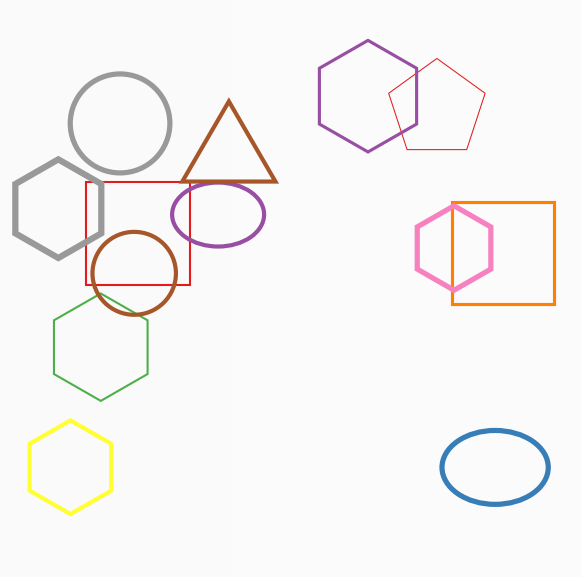[{"shape": "square", "thickness": 1, "radius": 0.45, "center": [0.238, 0.595]}, {"shape": "pentagon", "thickness": 0.5, "radius": 0.44, "center": [0.752, 0.811]}, {"shape": "oval", "thickness": 2.5, "radius": 0.46, "center": [0.852, 0.19]}, {"shape": "hexagon", "thickness": 1, "radius": 0.46, "center": [0.173, 0.398]}, {"shape": "oval", "thickness": 2, "radius": 0.4, "center": [0.375, 0.628]}, {"shape": "hexagon", "thickness": 1.5, "radius": 0.48, "center": [0.633, 0.833]}, {"shape": "square", "thickness": 1.5, "radius": 0.44, "center": [0.865, 0.562]}, {"shape": "hexagon", "thickness": 2, "radius": 0.41, "center": [0.121, 0.19]}, {"shape": "circle", "thickness": 2, "radius": 0.36, "center": [0.231, 0.526]}, {"shape": "triangle", "thickness": 2, "radius": 0.46, "center": [0.394, 0.731]}, {"shape": "hexagon", "thickness": 2.5, "radius": 0.37, "center": [0.781, 0.57]}, {"shape": "circle", "thickness": 2.5, "radius": 0.43, "center": [0.207, 0.785]}, {"shape": "hexagon", "thickness": 3, "radius": 0.43, "center": [0.1, 0.638]}]